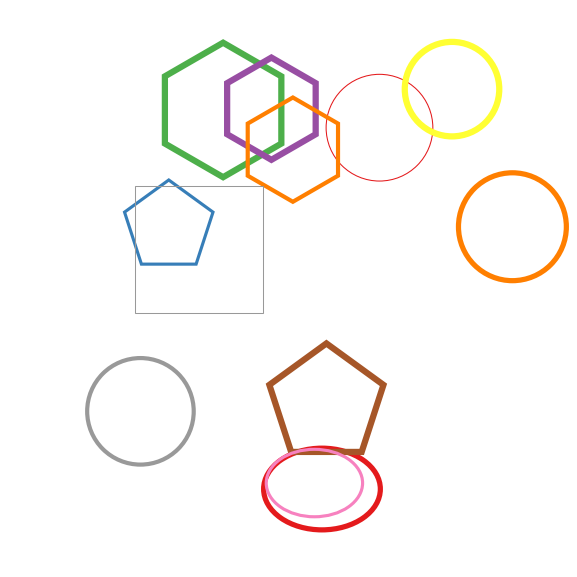[{"shape": "circle", "thickness": 0.5, "radius": 0.46, "center": [0.657, 0.778]}, {"shape": "oval", "thickness": 2.5, "radius": 0.51, "center": [0.558, 0.152]}, {"shape": "pentagon", "thickness": 1.5, "radius": 0.4, "center": [0.292, 0.607]}, {"shape": "hexagon", "thickness": 3, "radius": 0.58, "center": [0.386, 0.809]}, {"shape": "hexagon", "thickness": 3, "radius": 0.44, "center": [0.47, 0.811]}, {"shape": "hexagon", "thickness": 2, "radius": 0.45, "center": [0.507, 0.74]}, {"shape": "circle", "thickness": 2.5, "radius": 0.47, "center": [0.887, 0.607]}, {"shape": "circle", "thickness": 3, "radius": 0.41, "center": [0.783, 0.845]}, {"shape": "pentagon", "thickness": 3, "radius": 0.52, "center": [0.565, 0.301]}, {"shape": "oval", "thickness": 1.5, "radius": 0.42, "center": [0.544, 0.163]}, {"shape": "circle", "thickness": 2, "radius": 0.46, "center": [0.243, 0.287]}, {"shape": "square", "thickness": 0.5, "radius": 0.55, "center": [0.345, 0.567]}]